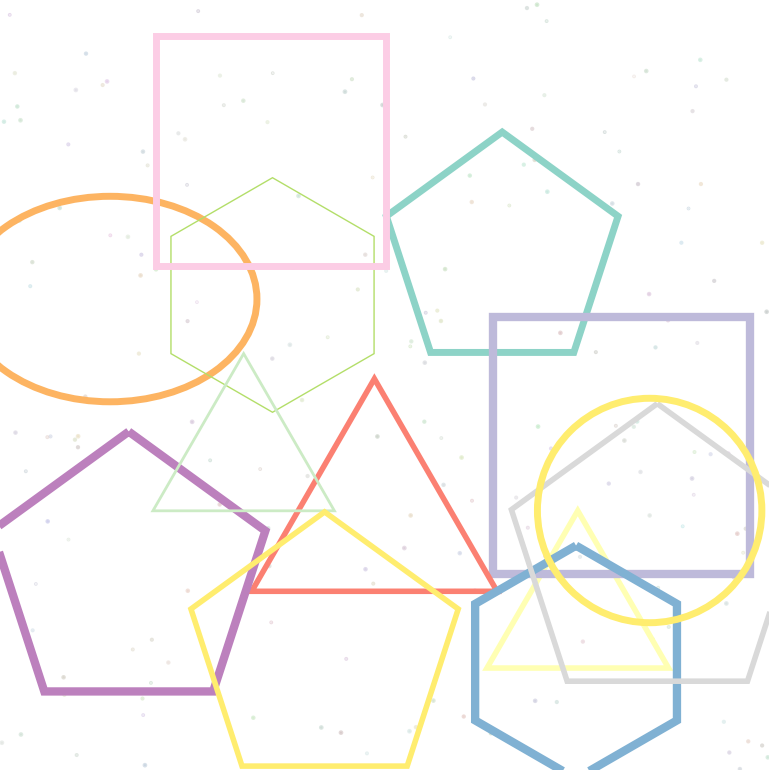[{"shape": "pentagon", "thickness": 2.5, "radius": 0.79, "center": [0.652, 0.67]}, {"shape": "triangle", "thickness": 2, "radius": 0.68, "center": [0.75, 0.2]}, {"shape": "square", "thickness": 3, "radius": 0.83, "center": [0.808, 0.421]}, {"shape": "triangle", "thickness": 2, "radius": 0.92, "center": [0.486, 0.324]}, {"shape": "hexagon", "thickness": 3, "radius": 0.76, "center": [0.748, 0.14]}, {"shape": "oval", "thickness": 2.5, "radius": 0.95, "center": [0.143, 0.612]}, {"shape": "hexagon", "thickness": 0.5, "radius": 0.76, "center": [0.354, 0.617]}, {"shape": "square", "thickness": 2.5, "radius": 0.75, "center": [0.352, 0.804]}, {"shape": "pentagon", "thickness": 2, "radius": 1.0, "center": [0.854, 0.277]}, {"shape": "pentagon", "thickness": 3, "radius": 0.93, "center": [0.167, 0.253]}, {"shape": "triangle", "thickness": 1, "radius": 0.68, "center": [0.316, 0.405]}, {"shape": "pentagon", "thickness": 2, "radius": 0.91, "center": [0.422, 0.153]}, {"shape": "circle", "thickness": 2.5, "radius": 0.73, "center": [0.844, 0.337]}]